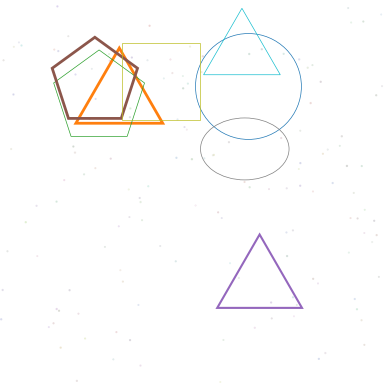[{"shape": "circle", "thickness": 0.5, "radius": 0.69, "center": [0.645, 0.775]}, {"shape": "triangle", "thickness": 2, "radius": 0.65, "center": [0.31, 0.745]}, {"shape": "pentagon", "thickness": 0.5, "radius": 0.62, "center": [0.257, 0.746]}, {"shape": "triangle", "thickness": 1.5, "radius": 0.64, "center": [0.674, 0.264]}, {"shape": "pentagon", "thickness": 2, "radius": 0.58, "center": [0.246, 0.787]}, {"shape": "oval", "thickness": 0.5, "radius": 0.57, "center": [0.636, 0.613]}, {"shape": "square", "thickness": 0.5, "radius": 0.5, "center": [0.418, 0.788]}, {"shape": "triangle", "thickness": 0.5, "radius": 0.58, "center": [0.628, 0.863]}]